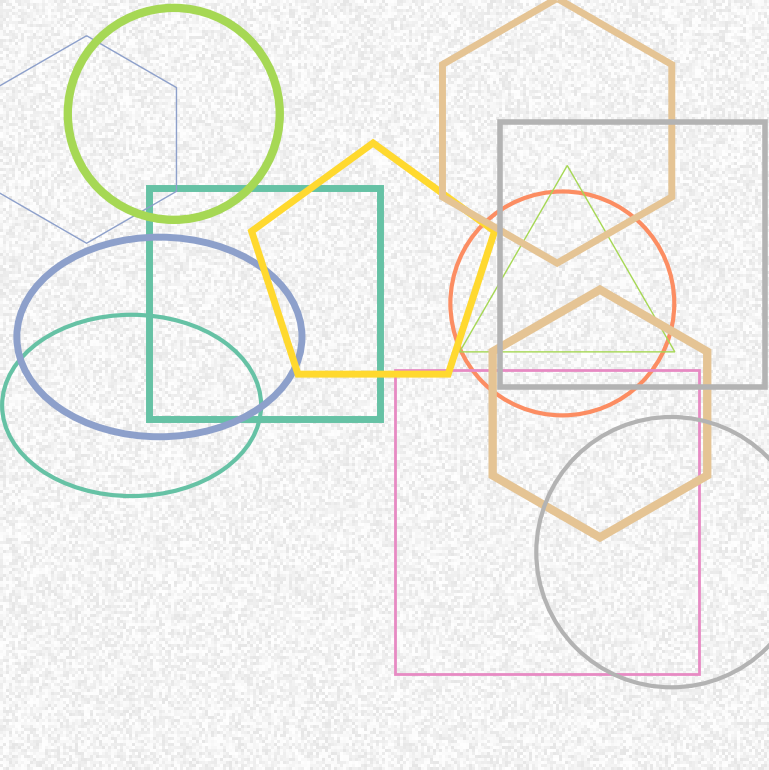[{"shape": "square", "thickness": 2.5, "radius": 0.75, "center": [0.344, 0.605]}, {"shape": "oval", "thickness": 1.5, "radius": 0.84, "center": [0.171, 0.473]}, {"shape": "circle", "thickness": 1.5, "radius": 0.73, "center": [0.73, 0.606]}, {"shape": "oval", "thickness": 2.5, "radius": 0.93, "center": [0.207, 0.562]}, {"shape": "hexagon", "thickness": 0.5, "radius": 0.67, "center": [0.112, 0.819]}, {"shape": "square", "thickness": 1, "radius": 0.99, "center": [0.71, 0.322]}, {"shape": "triangle", "thickness": 0.5, "radius": 0.81, "center": [0.737, 0.624]}, {"shape": "circle", "thickness": 3, "radius": 0.69, "center": [0.226, 0.852]}, {"shape": "pentagon", "thickness": 2.5, "radius": 0.83, "center": [0.485, 0.648]}, {"shape": "hexagon", "thickness": 3, "radius": 0.8, "center": [0.779, 0.463]}, {"shape": "hexagon", "thickness": 2.5, "radius": 0.86, "center": [0.724, 0.83]}, {"shape": "square", "thickness": 2, "radius": 0.86, "center": [0.821, 0.669]}, {"shape": "circle", "thickness": 1.5, "radius": 0.88, "center": [0.872, 0.283]}]